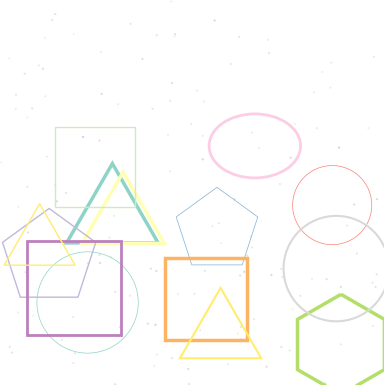[{"shape": "triangle", "thickness": 2.5, "radius": 0.69, "center": [0.292, 0.438]}, {"shape": "circle", "thickness": 0.5, "radius": 0.66, "center": [0.228, 0.214]}, {"shape": "triangle", "thickness": 2.5, "radius": 0.62, "center": [0.32, 0.43]}, {"shape": "pentagon", "thickness": 1, "radius": 0.64, "center": [0.128, 0.331]}, {"shape": "circle", "thickness": 0.5, "radius": 0.51, "center": [0.863, 0.467]}, {"shape": "pentagon", "thickness": 0.5, "radius": 0.56, "center": [0.564, 0.402]}, {"shape": "square", "thickness": 2.5, "radius": 0.53, "center": [0.535, 0.224]}, {"shape": "hexagon", "thickness": 2.5, "radius": 0.65, "center": [0.886, 0.105]}, {"shape": "oval", "thickness": 2, "radius": 0.59, "center": [0.662, 0.621]}, {"shape": "circle", "thickness": 1.5, "radius": 0.68, "center": [0.873, 0.302]}, {"shape": "square", "thickness": 2, "radius": 0.61, "center": [0.192, 0.252]}, {"shape": "square", "thickness": 1, "radius": 0.52, "center": [0.246, 0.567]}, {"shape": "triangle", "thickness": 1, "radius": 0.53, "center": [0.103, 0.364]}, {"shape": "triangle", "thickness": 1.5, "radius": 0.61, "center": [0.573, 0.13]}]